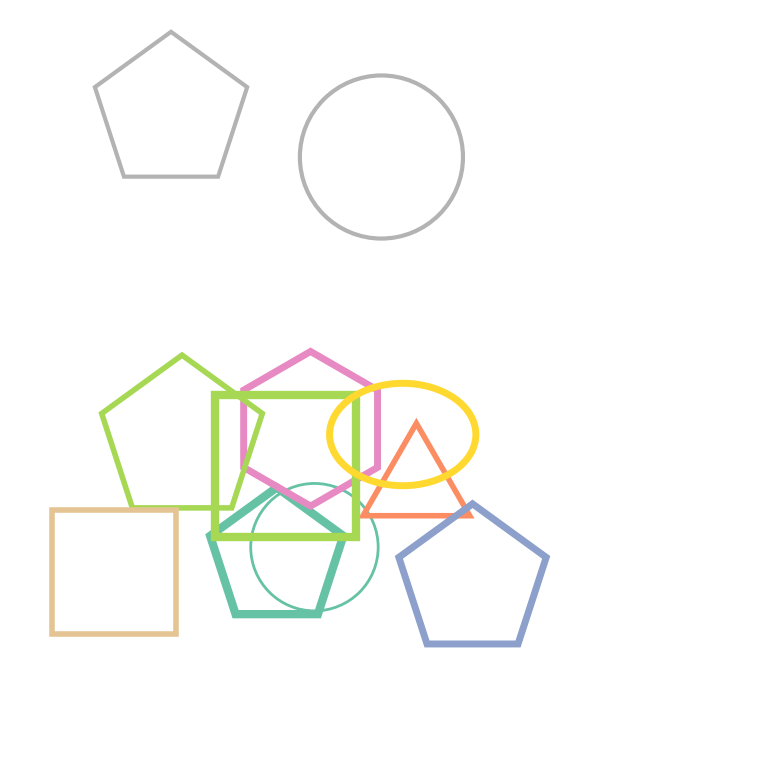[{"shape": "circle", "thickness": 1, "radius": 0.41, "center": [0.408, 0.289]}, {"shape": "pentagon", "thickness": 3, "radius": 0.45, "center": [0.359, 0.276]}, {"shape": "triangle", "thickness": 2, "radius": 0.4, "center": [0.541, 0.37]}, {"shape": "pentagon", "thickness": 2.5, "radius": 0.5, "center": [0.614, 0.245]}, {"shape": "hexagon", "thickness": 2.5, "radius": 0.5, "center": [0.403, 0.443]}, {"shape": "pentagon", "thickness": 2, "radius": 0.55, "center": [0.236, 0.429]}, {"shape": "square", "thickness": 3, "radius": 0.46, "center": [0.371, 0.395]}, {"shape": "oval", "thickness": 2.5, "radius": 0.48, "center": [0.523, 0.436]}, {"shape": "square", "thickness": 2, "radius": 0.4, "center": [0.148, 0.257]}, {"shape": "pentagon", "thickness": 1.5, "radius": 0.52, "center": [0.222, 0.855]}, {"shape": "circle", "thickness": 1.5, "radius": 0.53, "center": [0.495, 0.796]}]